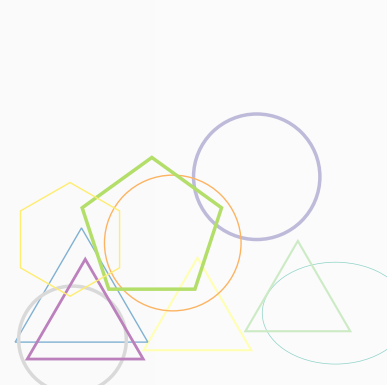[{"shape": "oval", "thickness": 0.5, "radius": 0.94, "center": [0.866, 0.187]}, {"shape": "triangle", "thickness": 1.5, "radius": 0.8, "center": [0.51, 0.17]}, {"shape": "circle", "thickness": 2.5, "radius": 0.82, "center": [0.663, 0.541]}, {"shape": "triangle", "thickness": 1, "radius": 0.99, "center": [0.21, 0.21]}, {"shape": "circle", "thickness": 1, "radius": 0.88, "center": [0.446, 0.369]}, {"shape": "pentagon", "thickness": 2.5, "radius": 0.95, "center": [0.392, 0.402]}, {"shape": "circle", "thickness": 2.5, "radius": 0.69, "center": [0.187, 0.118]}, {"shape": "triangle", "thickness": 2, "radius": 0.86, "center": [0.22, 0.154]}, {"shape": "triangle", "thickness": 1.5, "radius": 0.78, "center": [0.769, 0.218]}, {"shape": "hexagon", "thickness": 1, "radius": 0.74, "center": [0.181, 0.378]}]